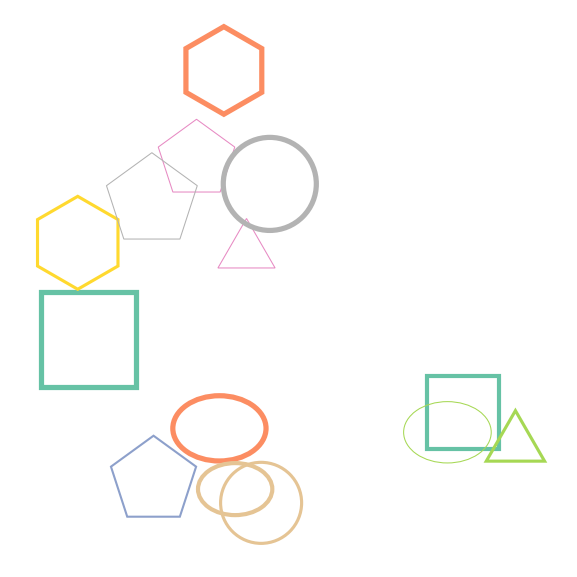[{"shape": "square", "thickness": 2, "radius": 0.31, "center": [0.802, 0.285]}, {"shape": "square", "thickness": 2.5, "radius": 0.41, "center": [0.153, 0.411]}, {"shape": "hexagon", "thickness": 2.5, "radius": 0.38, "center": [0.388, 0.877]}, {"shape": "oval", "thickness": 2.5, "radius": 0.4, "center": [0.38, 0.257]}, {"shape": "pentagon", "thickness": 1, "radius": 0.39, "center": [0.266, 0.167]}, {"shape": "pentagon", "thickness": 0.5, "radius": 0.35, "center": [0.34, 0.723]}, {"shape": "triangle", "thickness": 0.5, "radius": 0.29, "center": [0.427, 0.564]}, {"shape": "oval", "thickness": 0.5, "radius": 0.38, "center": [0.775, 0.251]}, {"shape": "triangle", "thickness": 1.5, "radius": 0.29, "center": [0.893, 0.23]}, {"shape": "hexagon", "thickness": 1.5, "radius": 0.4, "center": [0.135, 0.579]}, {"shape": "oval", "thickness": 2, "radius": 0.32, "center": [0.407, 0.152]}, {"shape": "circle", "thickness": 1.5, "radius": 0.35, "center": [0.452, 0.128]}, {"shape": "pentagon", "thickness": 0.5, "radius": 0.41, "center": [0.263, 0.652]}, {"shape": "circle", "thickness": 2.5, "radius": 0.4, "center": [0.467, 0.681]}]